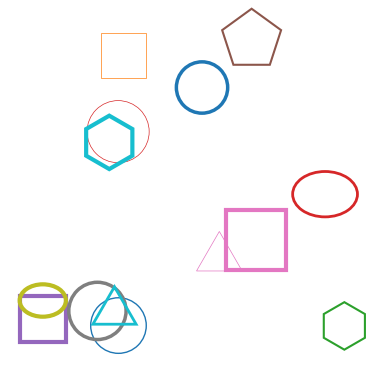[{"shape": "circle", "thickness": 1, "radius": 0.36, "center": [0.308, 0.154]}, {"shape": "circle", "thickness": 2.5, "radius": 0.33, "center": [0.525, 0.773]}, {"shape": "square", "thickness": 0.5, "radius": 0.29, "center": [0.32, 0.855]}, {"shape": "hexagon", "thickness": 1.5, "radius": 0.31, "center": [0.894, 0.153]}, {"shape": "circle", "thickness": 0.5, "radius": 0.4, "center": [0.307, 0.658]}, {"shape": "oval", "thickness": 2, "radius": 0.42, "center": [0.844, 0.496]}, {"shape": "square", "thickness": 3, "radius": 0.3, "center": [0.111, 0.172]}, {"shape": "pentagon", "thickness": 1.5, "radius": 0.4, "center": [0.654, 0.897]}, {"shape": "triangle", "thickness": 0.5, "radius": 0.34, "center": [0.57, 0.33]}, {"shape": "square", "thickness": 3, "radius": 0.39, "center": [0.665, 0.376]}, {"shape": "circle", "thickness": 2.5, "radius": 0.37, "center": [0.253, 0.192]}, {"shape": "oval", "thickness": 3, "radius": 0.3, "center": [0.111, 0.219]}, {"shape": "triangle", "thickness": 2, "radius": 0.32, "center": [0.297, 0.19]}, {"shape": "hexagon", "thickness": 3, "radius": 0.35, "center": [0.284, 0.63]}]